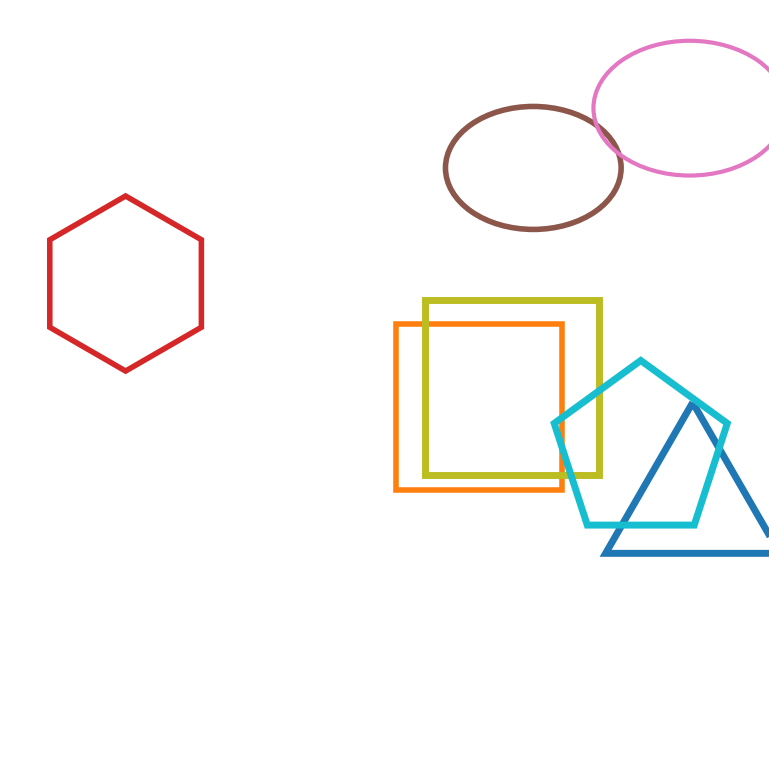[{"shape": "triangle", "thickness": 2.5, "radius": 0.65, "center": [0.9, 0.347]}, {"shape": "square", "thickness": 2, "radius": 0.54, "center": [0.622, 0.472]}, {"shape": "hexagon", "thickness": 2, "radius": 0.57, "center": [0.163, 0.632]}, {"shape": "oval", "thickness": 2, "radius": 0.57, "center": [0.693, 0.782]}, {"shape": "oval", "thickness": 1.5, "radius": 0.63, "center": [0.896, 0.86]}, {"shape": "square", "thickness": 2.5, "radius": 0.57, "center": [0.665, 0.497]}, {"shape": "pentagon", "thickness": 2.5, "radius": 0.59, "center": [0.832, 0.414]}]